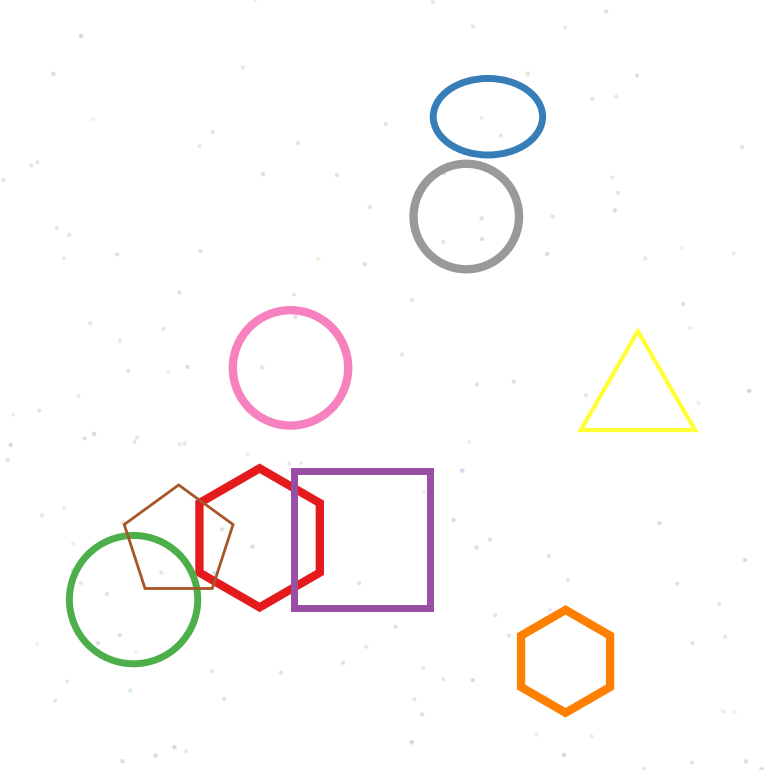[{"shape": "hexagon", "thickness": 3, "radius": 0.45, "center": [0.337, 0.302]}, {"shape": "oval", "thickness": 2.5, "radius": 0.36, "center": [0.634, 0.848]}, {"shape": "circle", "thickness": 2.5, "radius": 0.42, "center": [0.173, 0.221]}, {"shape": "square", "thickness": 2.5, "radius": 0.44, "center": [0.47, 0.299]}, {"shape": "hexagon", "thickness": 3, "radius": 0.33, "center": [0.735, 0.141]}, {"shape": "triangle", "thickness": 1.5, "radius": 0.43, "center": [0.828, 0.484]}, {"shape": "pentagon", "thickness": 1, "radius": 0.37, "center": [0.232, 0.296]}, {"shape": "circle", "thickness": 3, "radius": 0.37, "center": [0.377, 0.522]}, {"shape": "circle", "thickness": 3, "radius": 0.34, "center": [0.606, 0.719]}]